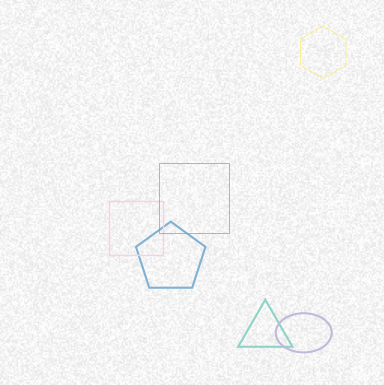[{"shape": "triangle", "thickness": 1.5, "radius": 0.41, "center": [0.689, 0.14]}, {"shape": "oval", "thickness": 1.5, "radius": 0.36, "center": [0.789, 0.136]}, {"shape": "pentagon", "thickness": 1.5, "radius": 0.47, "center": [0.443, 0.329]}, {"shape": "square", "thickness": 1, "radius": 0.35, "center": [0.353, 0.407]}, {"shape": "square", "thickness": 0.5, "radius": 0.45, "center": [0.504, 0.486]}, {"shape": "hexagon", "thickness": 0.5, "radius": 0.34, "center": [0.84, 0.864]}]